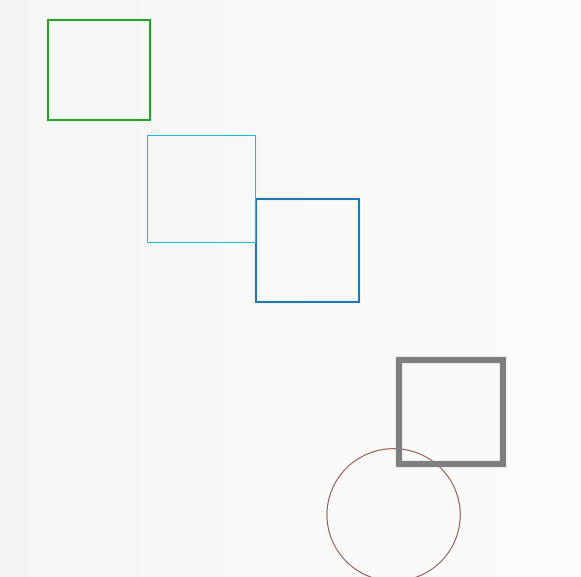[{"shape": "square", "thickness": 1, "radius": 0.45, "center": [0.529, 0.565]}, {"shape": "square", "thickness": 1, "radius": 0.44, "center": [0.17, 0.878]}, {"shape": "circle", "thickness": 0.5, "radius": 0.57, "center": [0.677, 0.108]}, {"shape": "square", "thickness": 3, "radius": 0.45, "center": [0.776, 0.286]}, {"shape": "square", "thickness": 0.5, "radius": 0.46, "center": [0.346, 0.673]}]